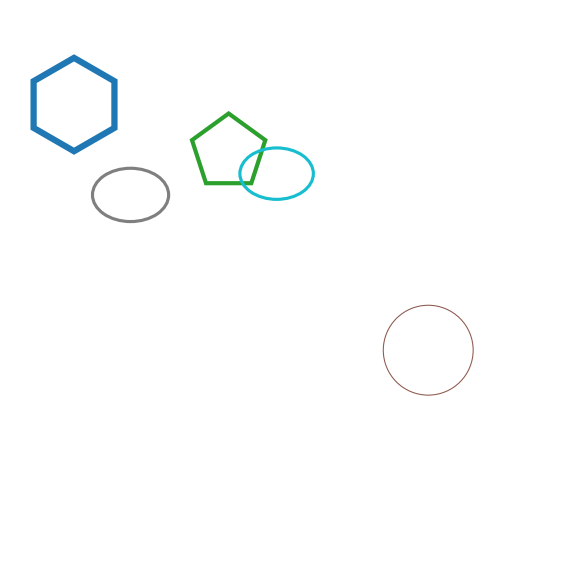[{"shape": "hexagon", "thickness": 3, "radius": 0.4, "center": [0.128, 0.818]}, {"shape": "pentagon", "thickness": 2, "radius": 0.33, "center": [0.396, 0.736]}, {"shape": "circle", "thickness": 0.5, "radius": 0.39, "center": [0.742, 0.393]}, {"shape": "oval", "thickness": 1.5, "radius": 0.33, "center": [0.226, 0.662]}, {"shape": "oval", "thickness": 1.5, "radius": 0.32, "center": [0.479, 0.698]}]